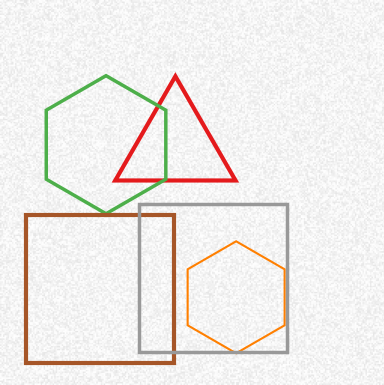[{"shape": "triangle", "thickness": 3, "radius": 0.9, "center": [0.456, 0.621]}, {"shape": "hexagon", "thickness": 2.5, "radius": 0.9, "center": [0.275, 0.624]}, {"shape": "hexagon", "thickness": 1.5, "radius": 0.73, "center": [0.613, 0.228]}, {"shape": "square", "thickness": 3, "radius": 0.96, "center": [0.261, 0.249]}, {"shape": "square", "thickness": 2.5, "radius": 0.96, "center": [0.554, 0.279]}]